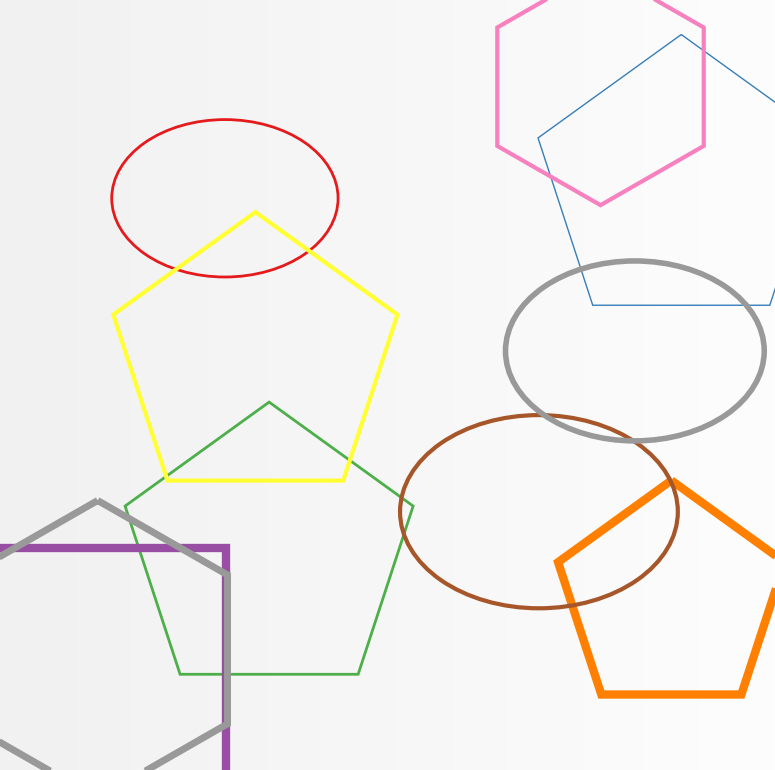[{"shape": "oval", "thickness": 1, "radius": 0.73, "center": [0.29, 0.742]}, {"shape": "pentagon", "thickness": 0.5, "radius": 0.97, "center": [0.879, 0.761]}, {"shape": "pentagon", "thickness": 1, "radius": 0.98, "center": [0.347, 0.282]}, {"shape": "square", "thickness": 3, "radius": 0.91, "center": [0.109, 0.106]}, {"shape": "pentagon", "thickness": 3, "radius": 0.77, "center": [0.866, 0.222]}, {"shape": "pentagon", "thickness": 1.5, "radius": 0.96, "center": [0.33, 0.532]}, {"shape": "oval", "thickness": 1.5, "radius": 0.9, "center": [0.695, 0.335]}, {"shape": "hexagon", "thickness": 1.5, "radius": 0.77, "center": [0.775, 0.887]}, {"shape": "hexagon", "thickness": 2.5, "radius": 0.97, "center": [0.126, 0.157]}, {"shape": "oval", "thickness": 2, "radius": 0.83, "center": [0.819, 0.544]}]